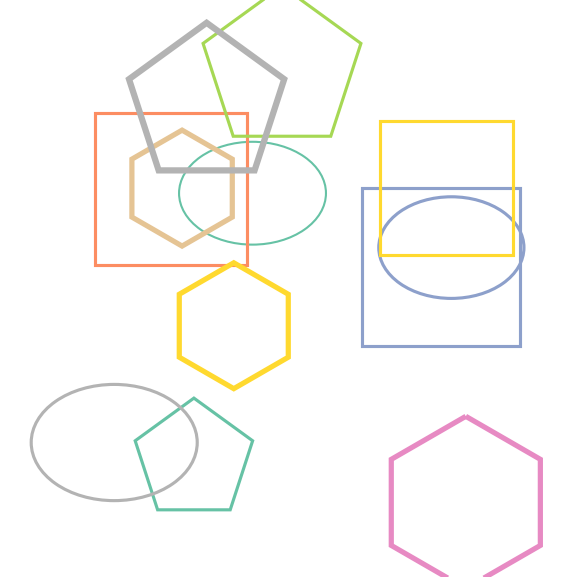[{"shape": "oval", "thickness": 1, "radius": 0.64, "center": [0.437, 0.665]}, {"shape": "pentagon", "thickness": 1.5, "radius": 0.53, "center": [0.336, 0.203]}, {"shape": "square", "thickness": 1.5, "radius": 0.66, "center": [0.296, 0.672]}, {"shape": "oval", "thickness": 1.5, "radius": 0.63, "center": [0.782, 0.57]}, {"shape": "square", "thickness": 1.5, "radius": 0.68, "center": [0.763, 0.537]}, {"shape": "hexagon", "thickness": 2.5, "radius": 0.75, "center": [0.807, 0.129]}, {"shape": "pentagon", "thickness": 1.5, "radius": 0.72, "center": [0.488, 0.88]}, {"shape": "hexagon", "thickness": 2.5, "radius": 0.54, "center": [0.405, 0.435]}, {"shape": "square", "thickness": 1.5, "radius": 0.58, "center": [0.773, 0.673]}, {"shape": "hexagon", "thickness": 2.5, "radius": 0.5, "center": [0.315, 0.673]}, {"shape": "oval", "thickness": 1.5, "radius": 0.72, "center": [0.198, 0.233]}, {"shape": "pentagon", "thickness": 3, "radius": 0.71, "center": [0.358, 0.818]}]